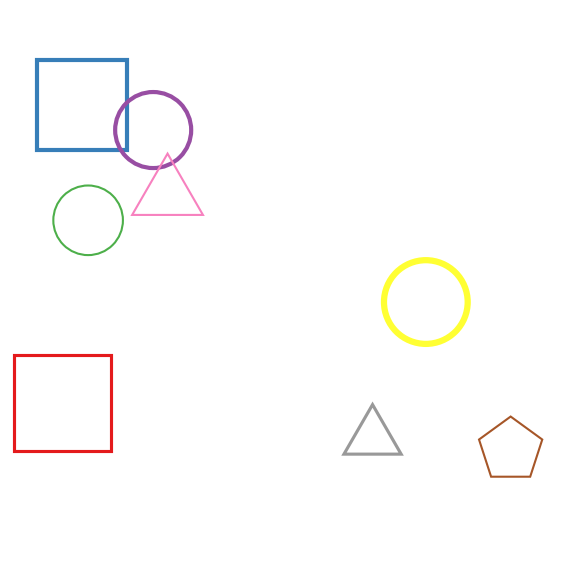[{"shape": "square", "thickness": 1.5, "radius": 0.42, "center": [0.108, 0.301]}, {"shape": "square", "thickness": 2, "radius": 0.39, "center": [0.142, 0.817]}, {"shape": "circle", "thickness": 1, "radius": 0.3, "center": [0.153, 0.618]}, {"shape": "circle", "thickness": 2, "radius": 0.33, "center": [0.265, 0.774]}, {"shape": "circle", "thickness": 3, "radius": 0.36, "center": [0.737, 0.476]}, {"shape": "pentagon", "thickness": 1, "radius": 0.29, "center": [0.884, 0.22]}, {"shape": "triangle", "thickness": 1, "radius": 0.35, "center": [0.29, 0.662]}, {"shape": "triangle", "thickness": 1.5, "radius": 0.29, "center": [0.645, 0.241]}]